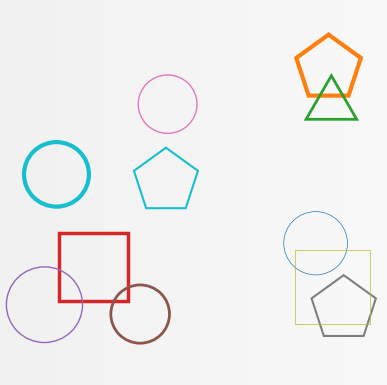[{"shape": "circle", "thickness": 0.5, "radius": 0.41, "center": [0.814, 0.368]}, {"shape": "pentagon", "thickness": 3, "radius": 0.44, "center": [0.848, 0.822]}, {"shape": "triangle", "thickness": 2, "radius": 0.38, "center": [0.855, 0.728]}, {"shape": "square", "thickness": 2.5, "radius": 0.44, "center": [0.241, 0.307]}, {"shape": "circle", "thickness": 1, "radius": 0.49, "center": [0.115, 0.209]}, {"shape": "circle", "thickness": 2, "radius": 0.38, "center": [0.362, 0.184]}, {"shape": "circle", "thickness": 1, "radius": 0.38, "center": [0.433, 0.729]}, {"shape": "pentagon", "thickness": 1.5, "radius": 0.44, "center": [0.887, 0.198]}, {"shape": "square", "thickness": 0.5, "radius": 0.48, "center": [0.858, 0.254]}, {"shape": "circle", "thickness": 3, "radius": 0.42, "center": [0.146, 0.547]}, {"shape": "pentagon", "thickness": 1.5, "radius": 0.43, "center": [0.428, 0.53]}]